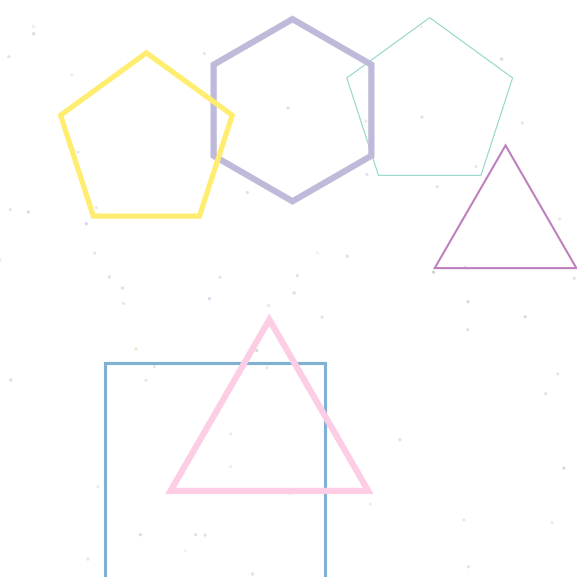[{"shape": "pentagon", "thickness": 0.5, "radius": 0.75, "center": [0.744, 0.818]}, {"shape": "hexagon", "thickness": 3, "radius": 0.79, "center": [0.506, 0.808]}, {"shape": "square", "thickness": 1.5, "radius": 0.95, "center": [0.373, 0.18]}, {"shape": "triangle", "thickness": 3, "radius": 0.99, "center": [0.466, 0.248]}, {"shape": "triangle", "thickness": 1, "radius": 0.71, "center": [0.875, 0.606]}, {"shape": "pentagon", "thickness": 2.5, "radius": 0.78, "center": [0.253, 0.751]}]